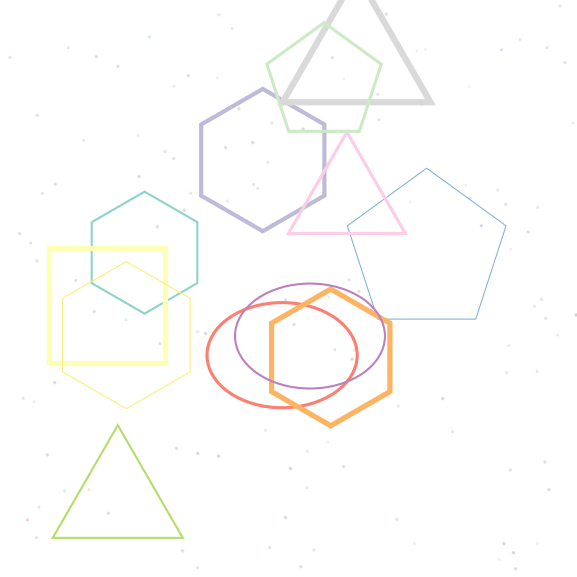[{"shape": "hexagon", "thickness": 1, "radius": 0.53, "center": [0.25, 0.562]}, {"shape": "square", "thickness": 2.5, "radius": 0.5, "center": [0.185, 0.47]}, {"shape": "hexagon", "thickness": 2, "radius": 0.62, "center": [0.455, 0.722]}, {"shape": "oval", "thickness": 1.5, "radius": 0.65, "center": [0.488, 0.384]}, {"shape": "pentagon", "thickness": 0.5, "radius": 0.72, "center": [0.739, 0.563]}, {"shape": "hexagon", "thickness": 2.5, "radius": 0.59, "center": [0.573, 0.38]}, {"shape": "triangle", "thickness": 1, "radius": 0.65, "center": [0.204, 0.133]}, {"shape": "triangle", "thickness": 1.5, "radius": 0.58, "center": [0.601, 0.653]}, {"shape": "triangle", "thickness": 3, "radius": 0.74, "center": [0.617, 0.896]}, {"shape": "oval", "thickness": 1, "radius": 0.65, "center": [0.537, 0.417]}, {"shape": "pentagon", "thickness": 1.5, "radius": 0.52, "center": [0.561, 0.856]}, {"shape": "hexagon", "thickness": 0.5, "radius": 0.64, "center": [0.219, 0.419]}]